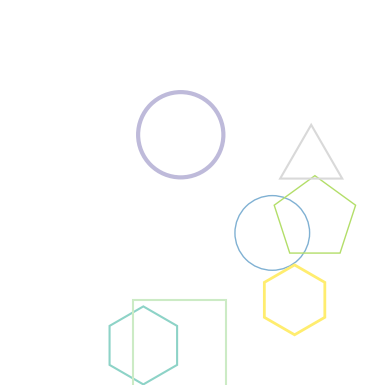[{"shape": "hexagon", "thickness": 1.5, "radius": 0.51, "center": [0.372, 0.103]}, {"shape": "circle", "thickness": 3, "radius": 0.55, "center": [0.469, 0.65]}, {"shape": "circle", "thickness": 1, "radius": 0.48, "center": [0.707, 0.395]}, {"shape": "pentagon", "thickness": 1, "radius": 0.56, "center": [0.818, 0.433]}, {"shape": "triangle", "thickness": 1.5, "radius": 0.47, "center": [0.808, 0.583]}, {"shape": "square", "thickness": 1.5, "radius": 0.6, "center": [0.466, 0.101]}, {"shape": "hexagon", "thickness": 2, "radius": 0.45, "center": [0.765, 0.221]}]